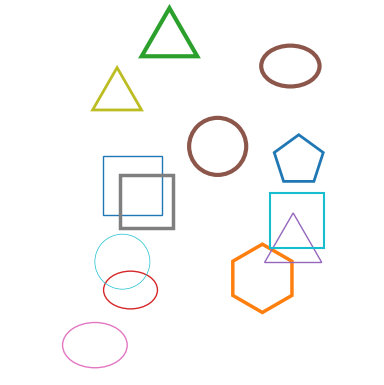[{"shape": "square", "thickness": 1, "radius": 0.38, "center": [0.345, 0.519]}, {"shape": "pentagon", "thickness": 2, "radius": 0.33, "center": [0.776, 0.583]}, {"shape": "hexagon", "thickness": 2.5, "radius": 0.44, "center": [0.681, 0.277]}, {"shape": "triangle", "thickness": 3, "radius": 0.42, "center": [0.44, 0.896]}, {"shape": "oval", "thickness": 1, "radius": 0.35, "center": [0.339, 0.247]}, {"shape": "triangle", "thickness": 1, "radius": 0.43, "center": [0.761, 0.361]}, {"shape": "oval", "thickness": 3, "radius": 0.38, "center": [0.754, 0.828]}, {"shape": "circle", "thickness": 3, "radius": 0.37, "center": [0.565, 0.62]}, {"shape": "oval", "thickness": 1, "radius": 0.42, "center": [0.246, 0.104]}, {"shape": "square", "thickness": 2.5, "radius": 0.34, "center": [0.38, 0.478]}, {"shape": "triangle", "thickness": 2, "radius": 0.37, "center": [0.304, 0.751]}, {"shape": "square", "thickness": 1.5, "radius": 0.35, "center": [0.772, 0.427]}, {"shape": "circle", "thickness": 0.5, "radius": 0.36, "center": [0.318, 0.32]}]